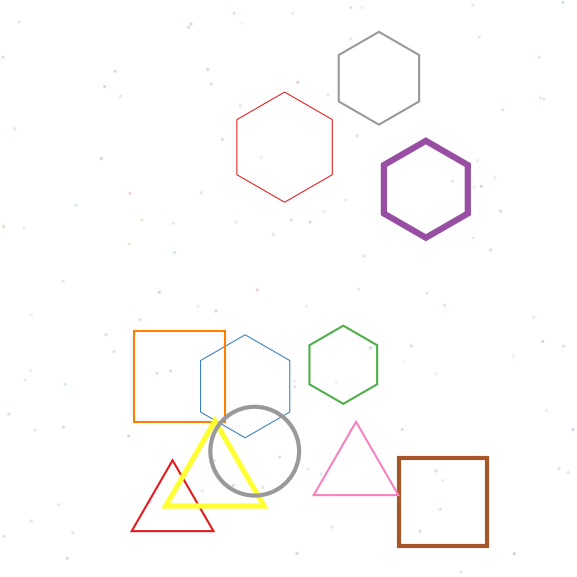[{"shape": "hexagon", "thickness": 0.5, "radius": 0.48, "center": [0.493, 0.744]}, {"shape": "triangle", "thickness": 1, "radius": 0.41, "center": [0.299, 0.12]}, {"shape": "hexagon", "thickness": 0.5, "radius": 0.45, "center": [0.425, 0.33]}, {"shape": "hexagon", "thickness": 1, "radius": 0.34, "center": [0.594, 0.368]}, {"shape": "hexagon", "thickness": 3, "radius": 0.42, "center": [0.737, 0.671]}, {"shape": "square", "thickness": 1, "radius": 0.39, "center": [0.31, 0.347]}, {"shape": "triangle", "thickness": 2.5, "radius": 0.49, "center": [0.372, 0.172]}, {"shape": "square", "thickness": 2, "radius": 0.38, "center": [0.767, 0.129]}, {"shape": "triangle", "thickness": 1, "radius": 0.42, "center": [0.617, 0.184]}, {"shape": "hexagon", "thickness": 1, "radius": 0.4, "center": [0.656, 0.864]}, {"shape": "circle", "thickness": 2, "radius": 0.38, "center": [0.441, 0.218]}]